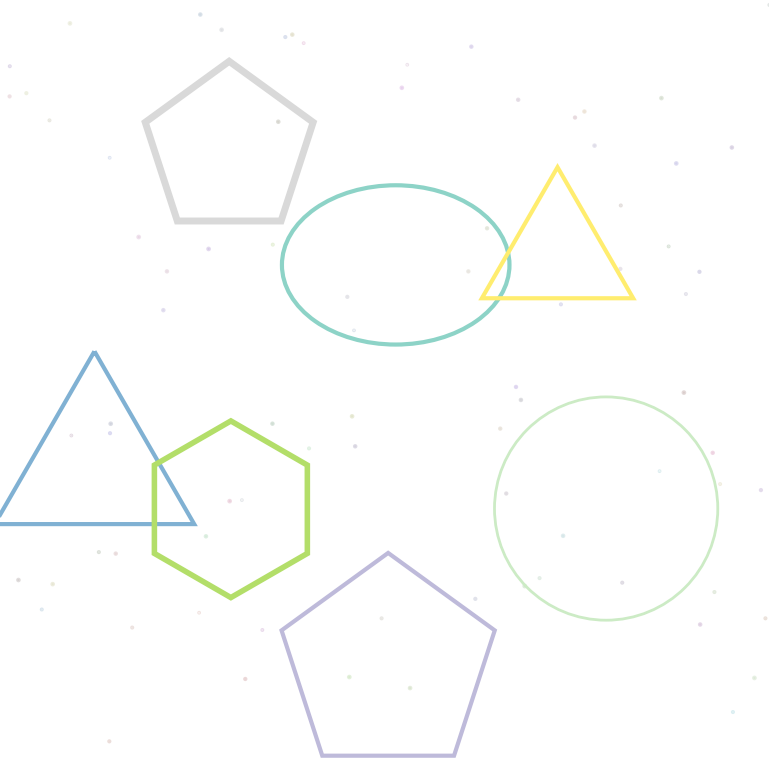[{"shape": "oval", "thickness": 1.5, "radius": 0.74, "center": [0.514, 0.656]}, {"shape": "pentagon", "thickness": 1.5, "radius": 0.73, "center": [0.504, 0.136]}, {"shape": "triangle", "thickness": 1.5, "radius": 0.75, "center": [0.123, 0.394]}, {"shape": "hexagon", "thickness": 2, "radius": 0.57, "center": [0.3, 0.339]}, {"shape": "pentagon", "thickness": 2.5, "radius": 0.57, "center": [0.298, 0.806]}, {"shape": "circle", "thickness": 1, "radius": 0.72, "center": [0.787, 0.34]}, {"shape": "triangle", "thickness": 1.5, "radius": 0.57, "center": [0.724, 0.669]}]